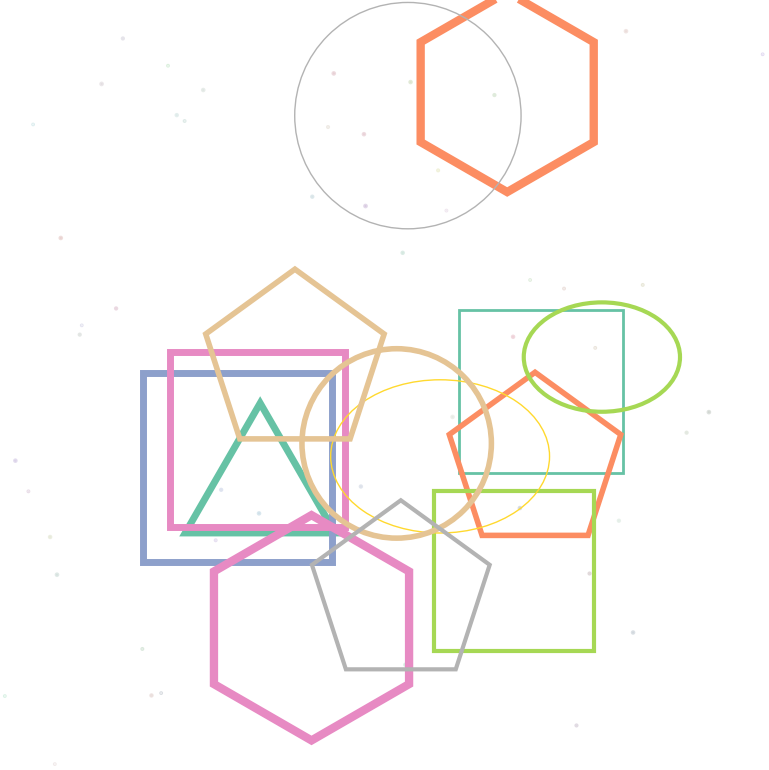[{"shape": "square", "thickness": 1, "radius": 0.53, "center": [0.703, 0.492]}, {"shape": "triangle", "thickness": 2.5, "radius": 0.56, "center": [0.338, 0.364]}, {"shape": "pentagon", "thickness": 2, "radius": 0.59, "center": [0.695, 0.399]}, {"shape": "hexagon", "thickness": 3, "radius": 0.65, "center": [0.659, 0.88]}, {"shape": "square", "thickness": 2.5, "radius": 0.61, "center": [0.308, 0.393]}, {"shape": "square", "thickness": 2.5, "radius": 0.57, "center": [0.334, 0.429]}, {"shape": "hexagon", "thickness": 3, "radius": 0.73, "center": [0.405, 0.185]}, {"shape": "oval", "thickness": 1.5, "radius": 0.51, "center": [0.782, 0.536]}, {"shape": "square", "thickness": 1.5, "radius": 0.52, "center": [0.668, 0.259]}, {"shape": "oval", "thickness": 0.5, "radius": 0.71, "center": [0.572, 0.407]}, {"shape": "pentagon", "thickness": 2, "radius": 0.61, "center": [0.383, 0.529]}, {"shape": "circle", "thickness": 2, "radius": 0.62, "center": [0.515, 0.424]}, {"shape": "circle", "thickness": 0.5, "radius": 0.73, "center": [0.53, 0.85]}, {"shape": "pentagon", "thickness": 1.5, "radius": 0.61, "center": [0.521, 0.229]}]